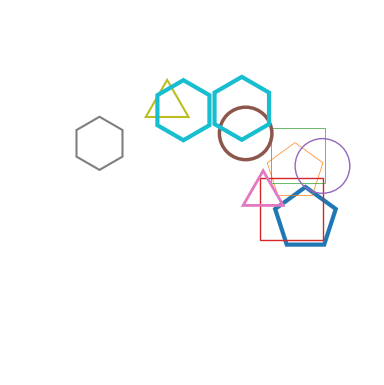[{"shape": "pentagon", "thickness": 3, "radius": 0.41, "center": [0.793, 0.432]}, {"shape": "pentagon", "thickness": 0.5, "radius": 0.38, "center": [0.766, 0.554]}, {"shape": "square", "thickness": 0.5, "radius": 0.36, "center": [0.774, 0.596]}, {"shape": "square", "thickness": 1, "radius": 0.41, "center": [0.758, 0.457]}, {"shape": "circle", "thickness": 1, "radius": 0.36, "center": [0.838, 0.569]}, {"shape": "circle", "thickness": 2.5, "radius": 0.34, "center": [0.638, 0.653]}, {"shape": "triangle", "thickness": 2, "radius": 0.3, "center": [0.683, 0.496]}, {"shape": "hexagon", "thickness": 1.5, "radius": 0.35, "center": [0.258, 0.628]}, {"shape": "triangle", "thickness": 1.5, "radius": 0.32, "center": [0.434, 0.728]}, {"shape": "hexagon", "thickness": 3, "radius": 0.41, "center": [0.628, 0.719]}, {"shape": "hexagon", "thickness": 3, "radius": 0.39, "center": [0.476, 0.714]}]